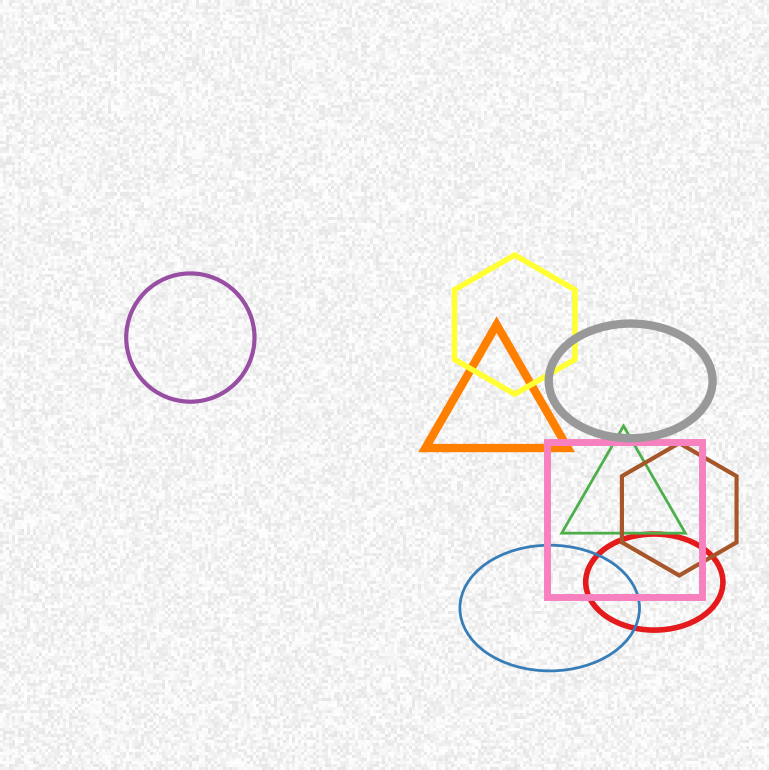[{"shape": "oval", "thickness": 2, "radius": 0.45, "center": [0.85, 0.244]}, {"shape": "oval", "thickness": 1, "radius": 0.58, "center": [0.714, 0.21]}, {"shape": "triangle", "thickness": 1, "radius": 0.46, "center": [0.81, 0.354]}, {"shape": "circle", "thickness": 1.5, "radius": 0.42, "center": [0.247, 0.562]}, {"shape": "triangle", "thickness": 3, "radius": 0.53, "center": [0.645, 0.472]}, {"shape": "hexagon", "thickness": 2, "radius": 0.45, "center": [0.668, 0.578]}, {"shape": "hexagon", "thickness": 1.5, "radius": 0.43, "center": [0.882, 0.339]}, {"shape": "square", "thickness": 2.5, "radius": 0.5, "center": [0.812, 0.326]}, {"shape": "oval", "thickness": 3, "radius": 0.53, "center": [0.819, 0.505]}]